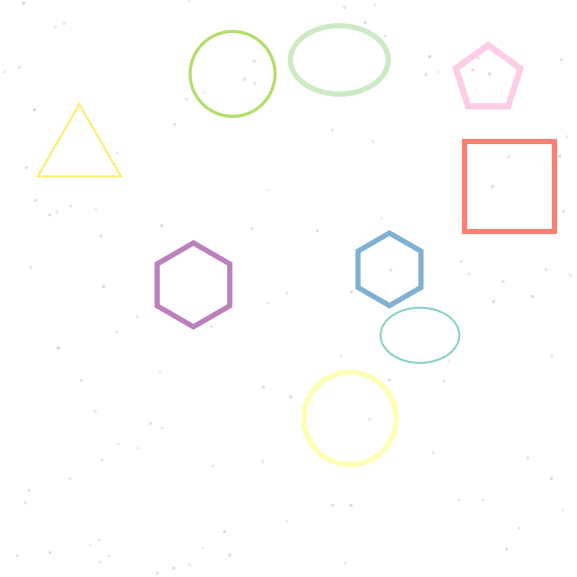[{"shape": "oval", "thickness": 1, "radius": 0.34, "center": [0.727, 0.419]}, {"shape": "circle", "thickness": 2.5, "radius": 0.4, "center": [0.606, 0.275]}, {"shape": "square", "thickness": 2.5, "radius": 0.39, "center": [0.881, 0.676]}, {"shape": "hexagon", "thickness": 2.5, "radius": 0.31, "center": [0.674, 0.533]}, {"shape": "circle", "thickness": 1.5, "radius": 0.37, "center": [0.403, 0.871]}, {"shape": "pentagon", "thickness": 3, "radius": 0.29, "center": [0.845, 0.863]}, {"shape": "hexagon", "thickness": 2.5, "radius": 0.36, "center": [0.335, 0.506]}, {"shape": "oval", "thickness": 2.5, "radius": 0.42, "center": [0.588, 0.895]}, {"shape": "triangle", "thickness": 1, "radius": 0.42, "center": [0.137, 0.735]}]